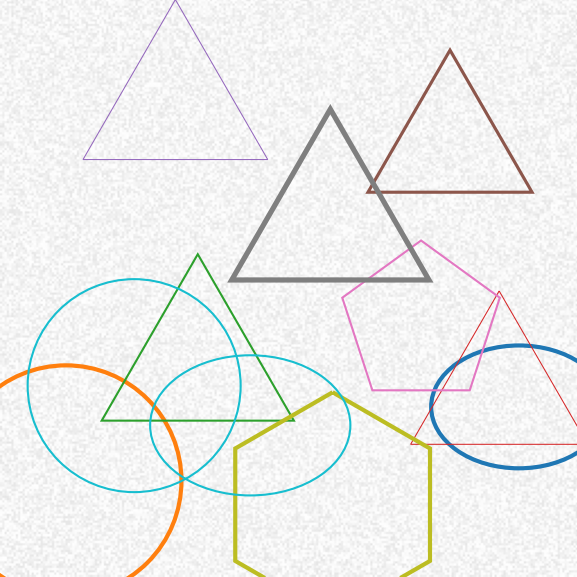[{"shape": "oval", "thickness": 2, "radius": 0.76, "center": [0.899, 0.295]}, {"shape": "circle", "thickness": 2, "radius": 1.0, "center": [0.114, 0.167]}, {"shape": "triangle", "thickness": 1, "radius": 0.96, "center": [0.342, 0.367]}, {"shape": "triangle", "thickness": 0.5, "radius": 0.89, "center": [0.864, 0.318]}, {"shape": "triangle", "thickness": 0.5, "radius": 0.92, "center": [0.304, 0.815]}, {"shape": "triangle", "thickness": 1.5, "radius": 0.82, "center": [0.779, 0.748]}, {"shape": "pentagon", "thickness": 1, "radius": 0.72, "center": [0.729, 0.439]}, {"shape": "triangle", "thickness": 2.5, "radius": 0.99, "center": [0.572, 0.613]}, {"shape": "hexagon", "thickness": 2, "radius": 0.97, "center": [0.576, 0.125]}, {"shape": "oval", "thickness": 1, "radius": 0.87, "center": [0.433, 0.263]}, {"shape": "circle", "thickness": 1, "radius": 0.92, "center": [0.232, 0.331]}]